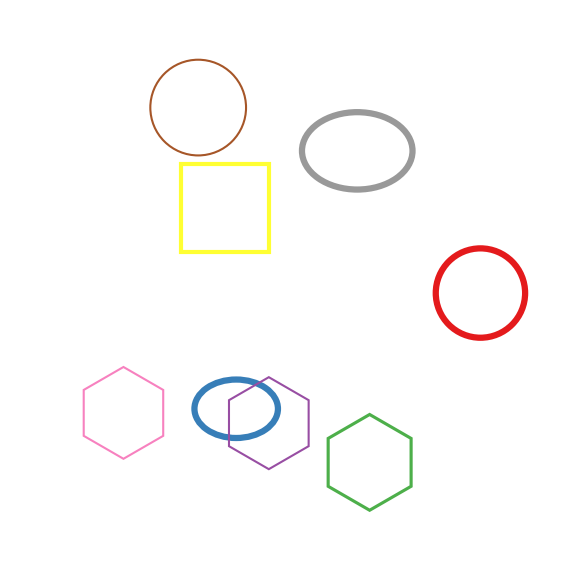[{"shape": "circle", "thickness": 3, "radius": 0.39, "center": [0.832, 0.492]}, {"shape": "oval", "thickness": 3, "radius": 0.36, "center": [0.409, 0.291]}, {"shape": "hexagon", "thickness": 1.5, "radius": 0.41, "center": [0.64, 0.198]}, {"shape": "hexagon", "thickness": 1, "radius": 0.4, "center": [0.465, 0.266]}, {"shape": "square", "thickness": 2, "radius": 0.38, "center": [0.39, 0.639]}, {"shape": "circle", "thickness": 1, "radius": 0.41, "center": [0.343, 0.813]}, {"shape": "hexagon", "thickness": 1, "radius": 0.4, "center": [0.214, 0.284]}, {"shape": "oval", "thickness": 3, "radius": 0.48, "center": [0.619, 0.738]}]